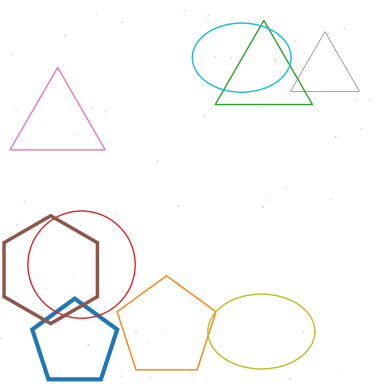[{"shape": "pentagon", "thickness": 3, "radius": 0.58, "center": [0.194, 0.108]}, {"shape": "pentagon", "thickness": 1, "radius": 0.67, "center": [0.433, 0.149]}, {"shape": "triangle", "thickness": 1, "radius": 0.73, "center": [0.685, 0.801]}, {"shape": "circle", "thickness": 1, "radius": 0.7, "center": [0.212, 0.313]}, {"shape": "hexagon", "thickness": 2.5, "radius": 0.7, "center": [0.132, 0.3]}, {"shape": "triangle", "thickness": 1, "radius": 0.71, "center": [0.15, 0.682]}, {"shape": "triangle", "thickness": 0.5, "radius": 0.52, "center": [0.844, 0.815]}, {"shape": "oval", "thickness": 1, "radius": 0.69, "center": [0.679, 0.139]}, {"shape": "oval", "thickness": 1, "radius": 0.64, "center": [0.628, 0.85]}]